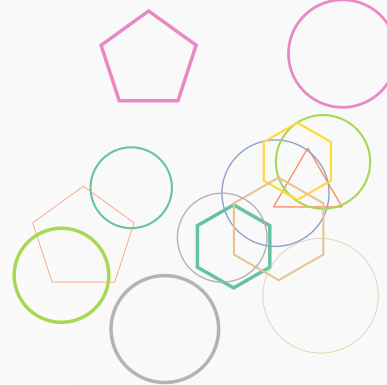[{"shape": "hexagon", "thickness": 2.5, "radius": 0.54, "center": [0.603, 0.36]}, {"shape": "circle", "thickness": 1.5, "radius": 0.52, "center": [0.339, 0.512]}, {"shape": "triangle", "thickness": 1, "radius": 0.51, "center": [0.794, 0.514]}, {"shape": "pentagon", "thickness": 0.5, "radius": 0.69, "center": [0.215, 0.379]}, {"shape": "circle", "thickness": 1, "radius": 0.69, "center": [0.711, 0.498]}, {"shape": "pentagon", "thickness": 2.5, "radius": 0.64, "center": [0.384, 0.843]}, {"shape": "circle", "thickness": 2, "radius": 0.7, "center": [0.884, 0.861]}, {"shape": "circle", "thickness": 1.5, "radius": 0.61, "center": [0.834, 0.579]}, {"shape": "circle", "thickness": 2.5, "radius": 0.61, "center": [0.159, 0.285]}, {"shape": "hexagon", "thickness": 1.5, "radius": 0.5, "center": [0.767, 0.581]}, {"shape": "hexagon", "thickness": 1.5, "radius": 0.67, "center": [0.719, 0.406]}, {"shape": "circle", "thickness": 0.5, "radius": 0.74, "center": [0.827, 0.232]}, {"shape": "circle", "thickness": 2.5, "radius": 0.69, "center": [0.425, 0.145]}, {"shape": "circle", "thickness": 1, "radius": 0.58, "center": [0.573, 0.383]}]